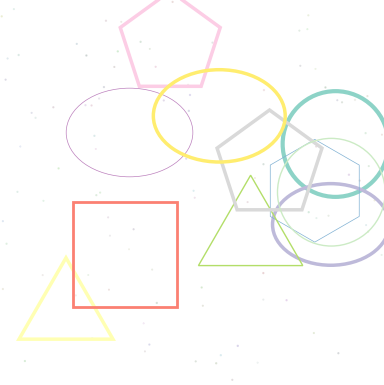[{"shape": "circle", "thickness": 3, "radius": 0.69, "center": [0.871, 0.626]}, {"shape": "triangle", "thickness": 2.5, "radius": 0.7, "center": [0.171, 0.19]}, {"shape": "oval", "thickness": 2.5, "radius": 0.76, "center": [0.859, 0.417]}, {"shape": "square", "thickness": 2, "radius": 0.68, "center": [0.325, 0.339]}, {"shape": "hexagon", "thickness": 0.5, "radius": 0.67, "center": [0.818, 0.505]}, {"shape": "triangle", "thickness": 1, "radius": 0.78, "center": [0.651, 0.388]}, {"shape": "pentagon", "thickness": 2.5, "radius": 0.68, "center": [0.442, 0.886]}, {"shape": "pentagon", "thickness": 2.5, "radius": 0.72, "center": [0.7, 0.571]}, {"shape": "oval", "thickness": 0.5, "radius": 0.82, "center": [0.336, 0.656]}, {"shape": "circle", "thickness": 1, "radius": 0.7, "center": [0.861, 0.501]}, {"shape": "oval", "thickness": 2.5, "radius": 0.86, "center": [0.57, 0.699]}]